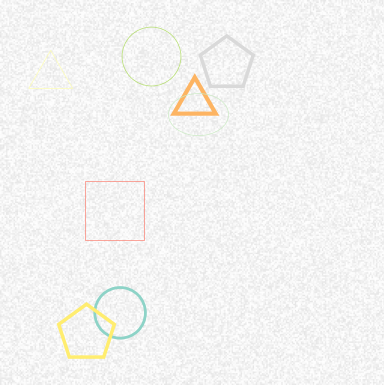[{"shape": "circle", "thickness": 2, "radius": 0.33, "center": [0.312, 0.187]}, {"shape": "triangle", "thickness": 0.5, "radius": 0.33, "center": [0.132, 0.803]}, {"shape": "square", "thickness": 0.5, "radius": 0.38, "center": [0.298, 0.455]}, {"shape": "triangle", "thickness": 3, "radius": 0.31, "center": [0.506, 0.736]}, {"shape": "circle", "thickness": 0.5, "radius": 0.38, "center": [0.394, 0.853]}, {"shape": "pentagon", "thickness": 2.5, "radius": 0.36, "center": [0.589, 0.834]}, {"shape": "oval", "thickness": 0.5, "radius": 0.39, "center": [0.516, 0.702]}, {"shape": "pentagon", "thickness": 2.5, "radius": 0.38, "center": [0.225, 0.134]}]